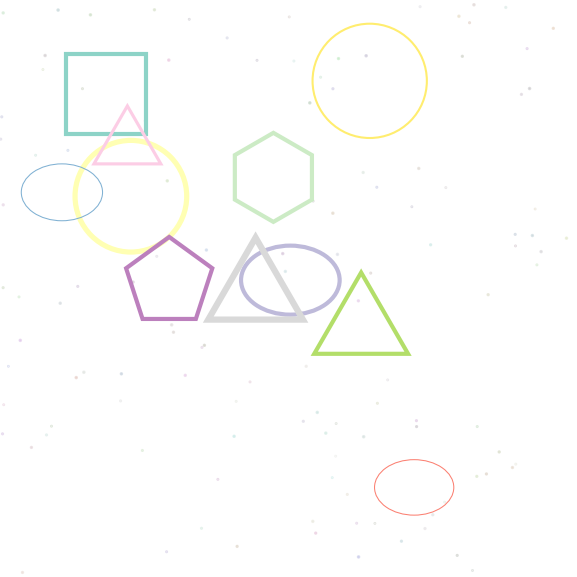[{"shape": "square", "thickness": 2, "radius": 0.35, "center": [0.184, 0.836]}, {"shape": "circle", "thickness": 2.5, "radius": 0.48, "center": [0.227, 0.659]}, {"shape": "oval", "thickness": 2, "radius": 0.43, "center": [0.503, 0.514]}, {"shape": "oval", "thickness": 0.5, "radius": 0.34, "center": [0.717, 0.155]}, {"shape": "oval", "thickness": 0.5, "radius": 0.35, "center": [0.107, 0.666]}, {"shape": "triangle", "thickness": 2, "radius": 0.47, "center": [0.625, 0.433]}, {"shape": "triangle", "thickness": 1.5, "radius": 0.33, "center": [0.221, 0.749]}, {"shape": "triangle", "thickness": 3, "radius": 0.47, "center": [0.443, 0.493]}, {"shape": "pentagon", "thickness": 2, "radius": 0.39, "center": [0.293, 0.51]}, {"shape": "hexagon", "thickness": 2, "radius": 0.39, "center": [0.473, 0.692]}, {"shape": "circle", "thickness": 1, "radius": 0.49, "center": [0.64, 0.859]}]